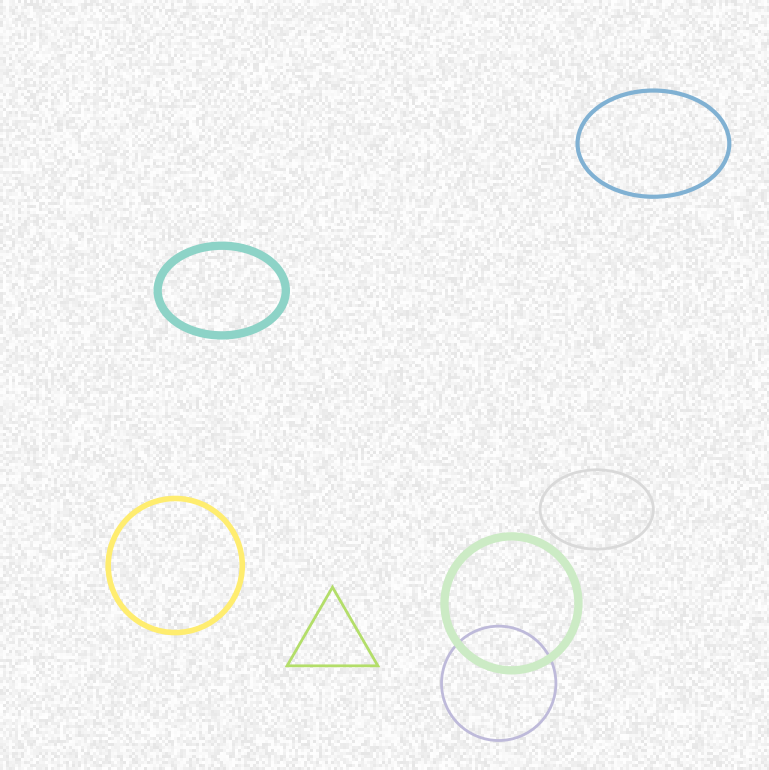[{"shape": "oval", "thickness": 3, "radius": 0.42, "center": [0.288, 0.623]}, {"shape": "circle", "thickness": 1, "radius": 0.37, "center": [0.648, 0.113]}, {"shape": "oval", "thickness": 1.5, "radius": 0.49, "center": [0.849, 0.813]}, {"shape": "triangle", "thickness": 1, "radius": 0.34, "center": [0.432, 0.169]}, {"shape": "oval", "thickness": 1, "radius": 0.37, "center": [0.775, 0.338]}, {"shape": "circle", "thickness": 3, "radius": 0.43, "center": [0.664, 0.216]}, {"shape": "circle", "thickness": 2, "radius": 0.44, "center": [0.228, 0.266]}]